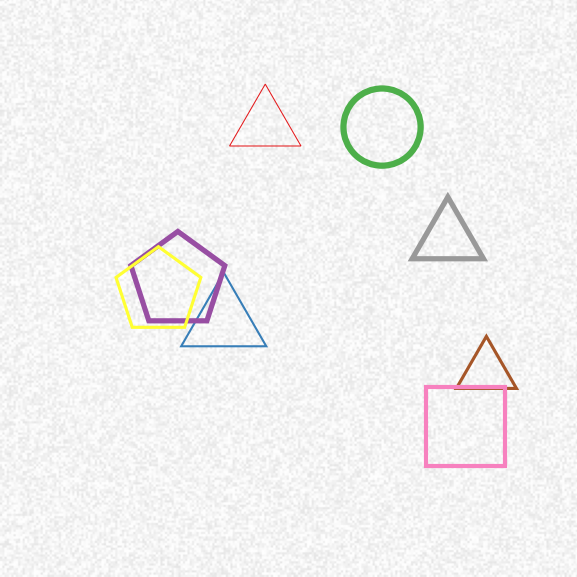[{"shape": "triangle", "thickness": 0.5, "radius": 0.36, "center": [0.459, 0.782]}, {"shape": "triangle", "thickness": 1, "radius": 0.43, "center": [0.387, 0.442]}, {"shape": "circle", "thickness": 3, "radius": 0.33, "center": [0.662, 0.779]}, {"shape": "pentagon", "thickness": 2.5, "radius": 0.43, "center": [0.308, 0.513]}, {"shape": "pentagon", "thickness": 1.5, "radius": 0.39, "center": [0.274, 0.495]}, {"shape": "triangle", "thickness": 1.5, "radius": 0.3, "center": [0.842, 0.357]}, {"shape": "square", "thickness": 2, "radius": 0.34, "center": [0.806, 0.26]}, {"shape": "triangle", "thickness": 2.5, "radius": 0.36, "center": [0.775, 0.587]}]